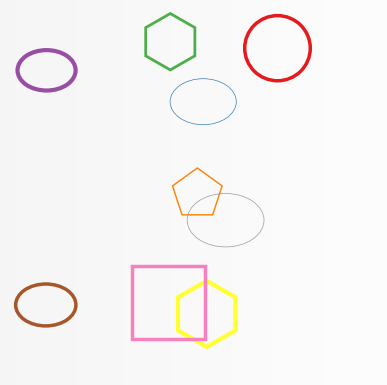[{"shape": "circle", "thickness": 2.5, "radius": 0.42, "center": [0.716, 0.875]}, {"shape": "oval", "thickness": 0.5, "radius": 0.43, "center": [0.524, 0.736]}, {"shape": "hexagon", "thickness": 2, "radius": 0.37, "center": [0.439, 0.892]}, {"shape": "oval", "thickness": 3, "radius": 0.37, "center": [0.12, 0.817]}, {"shape": "pentagon", "thickness": 1, "radius": 0.34, "center": [0.509, 0.496]}, {"shape": "hexagon", "thickness": 3, "radius": 0.43, "center": [0.534, 0.185]}, {"shape": "oval", "thickness": 2.5, "radius": 0.39, "center": [0.118, 0.208]}, {"shape": "square", "thickness": 2.5, "radius": 0.47, "center": [0.435, 0.215]}, {"shape": "oval", "thickness": 0.5, "radius": 0.5, "center": [0.582, 0.428]}]